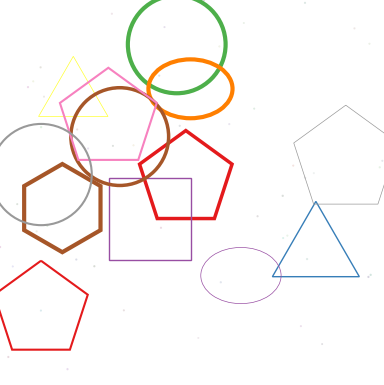[{"shape": "pentagon", "thickness": 1.5, "radius": 0.64, "center": [0.107, 0.195]}, {"shape": "pentagon", "thickness": 2.5, "radius": 0.63, "center": [0.483, 0.535]}, {"shape": "triangle", "thickness": 1, "radius": 0.65, "center": [0.82, 0.347]}, {"shape": "circle", "thickness": 3, "radius": 0.63, "center": [0.459, 0.885]}, {"shape": "square", "thickness": 1, "radius": 0.53, "center": [0.389, 0.431]}, {"shape": "oval", "thickness": 0.5, "radius": 0.52, "center": [0.626, 0.284]}, {"shape": "oval", "thickness": 3, "radius": 0.55, "center": [0.495, 0.769]}, {"shape": "triangle", "thickness": 0.5, "radius": 0.52, "center": [0.19, 0.75]}, {"shape": "hexagon", "thickness": 3, "radius": 0.57, "center": [0.162, 0.459]}, {"shape": "circle", "thickness": 2.5, "radius": 0.63, "center": [0.311, 0.645]}, {"shape": "pentagon", "thickness": 1.5, "radius": 0.66, "center": [0.281, 0.692]}, {"shape": "pentagon", "thickness": 0.5, "radius": 0.71, "center": [0.898, 0.585]}, {"shape": "circle", "thickness": 1.5, "radius": 0.66, "center": [0.107, 0.547]}]